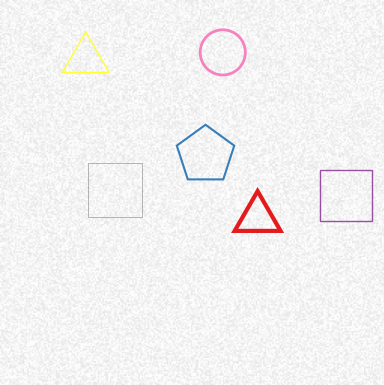[{"shape": "triangle", "thickness": 3, "radius": 0.34, "center": [0.669, 0.435]}, {"shape": "pentagon", "thickness": 1.5, "radius": 0.39, "center": [0.534, 0.598]}, {"shape": "square", "thickness": 1, "radius": 0.34, "center": [0.899, 0.492]}, {"shape": "triangle", "thickness": 1, "radius": 0.35, "center": [0.223, 0.847]}, {"shape": "circle", "thickness": 2, "radius": 0.29, "center": [0.579, 0.864]}, {"shape": "square", "thickness": 0.5, "radius": 0.35, "center": [0.298, 0.507]}]